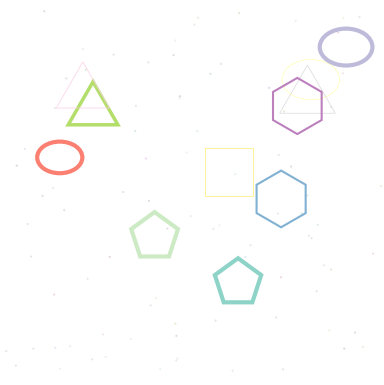[{"shape": "pentagon", "thickness": 3, "radius": 0.32, "center": [0.618, 0.266]}, {"shape": "oval", "thickness": 0.5, "radius": 0.37, "center": [0.807, 0.793]}, {"shape": "oval", "thickness": 3, "radius": 0.34, "center": [0.899, 0.878]}, {"shape": "oval", "thickness": 3, "radius": 0.29, "center": [0.155, 0.591]}, {"shape": "hexagon", "thickness": 1.5, "radius": 0.37, "center": [0.73, 0.483]}, {"shape": "triangle", "thickness": 2.5, "radius": 0.37, "center": [0.242, 0.713]}, {"shape": "triangle", "thickness": 0.5, "radius": 0.4, "center": [0.215, 0.759]}, {"shape": "triangle", "thickness": 0.5, "radius": 0.42, "center": [0.799, 0.748]}, {"shape": "hexagon", "thickness": 1.5, "radius": 0.36, "center": [0.772, 0.725]}, {"shape": "pentagon", "thickness": 3, "radius": 0.32, "center": [0.402, 0.385]}, {"shape": "square", "thickness": 0.5, "radius": 0.31, "center": [0.594, 0.553]}]